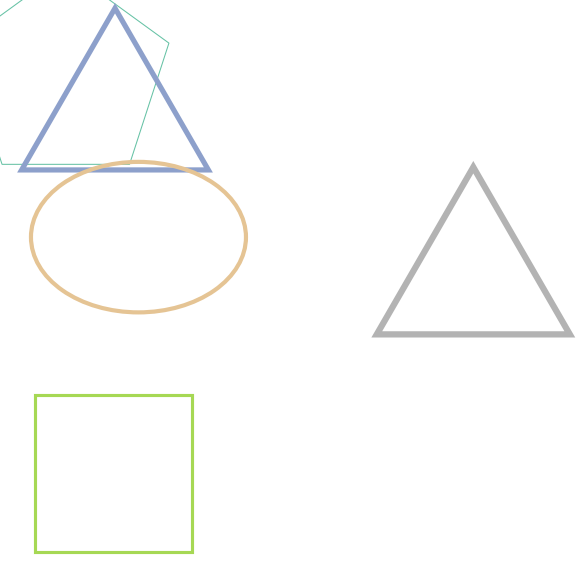[{"shape": "pentagon", "thickness": 0.5, "radius": 0.94, "center": [0.114, 0.866]}, {"shape": "triangle", "thickness": 2.5, "radius": 0.93, "center": [0.199, 0.798]}, {"shape": "square", "thickness": 1.5, "radius": 0.68, "center": [0.197, 0.179]}, {"shape": "oval", "thickness": 2, "radius": 0.93, "center": [0.24, 0.589]}, {"shape": "triangle", "thickness": 3, "radius": 0.96, "center": [0.82, 0.517]}]